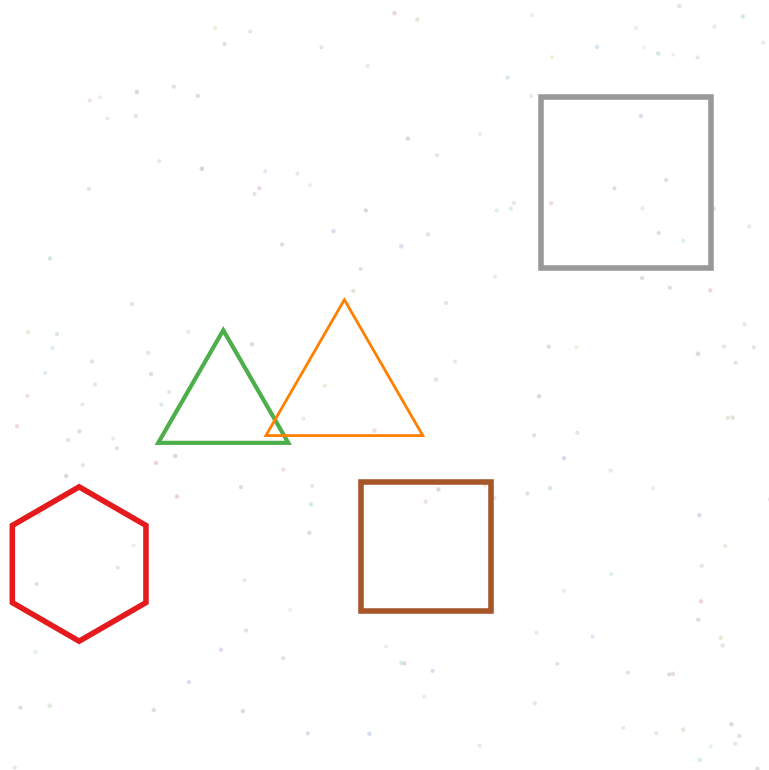[{"shape": "hexagon", "thickness": 2, "radius": 0.5, "center": [0.103, 0.268]}, {"shape": "triangle", "thickness": 1.5, "radius": 0.49, "center": [0.29, 0.474]}, {"shape": "triangle", "thickness": 1, "radius": 0.59, "center": [0.447, 0.493]}, {"shape": "square", "thickness": 2, "radius": 0.42, "center": [0.553, 0.29]}, {"shape": "square", "thickness": 2, "radius": 0.55, "center": [0.813, 0.763]}]